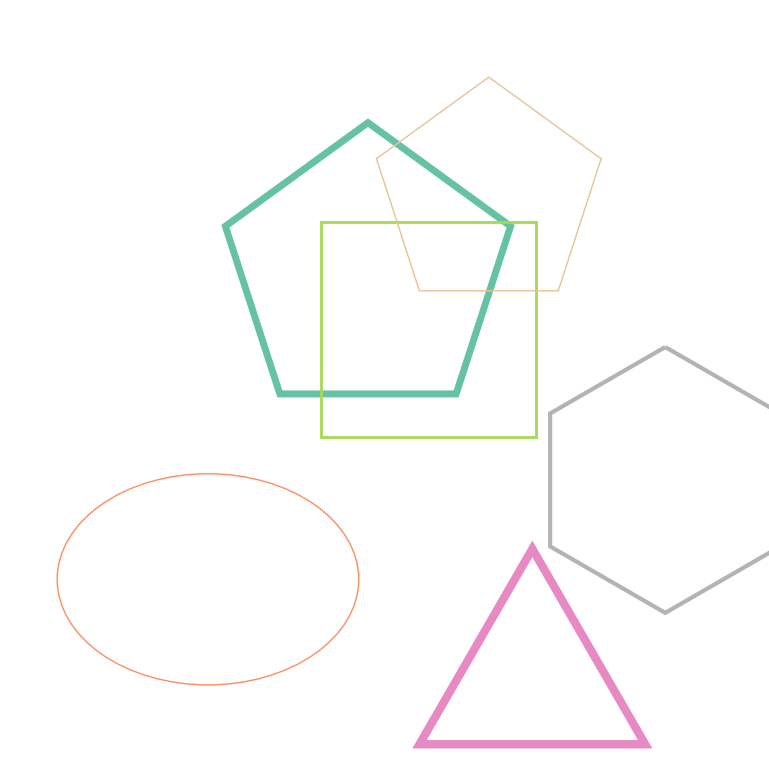[{"shape": "pentagon", "thickness": 2.5, "radius": 0.97, "center": [0.478, 0.646]}, {"shape": "oval", "thickness": 0.5, "radius": 0.98, "center": [0.27, 0.248]}, {"shape": "triangle", "thickness": 3, "radius": 0.85, "center": [0.691, 0.118]}, {"shape": "square", "thickness": 1, "radius": 0.7, "center": [0.556, 0.572]}, {"shape": "pentagon", "thickness": 0.5, "radius": 0.77, "center": [0.635, 0.746]}, {"shape": "hexagon", "thickness": 1.5, "radius": 0.86, "center": [0.864, 0.377]}]